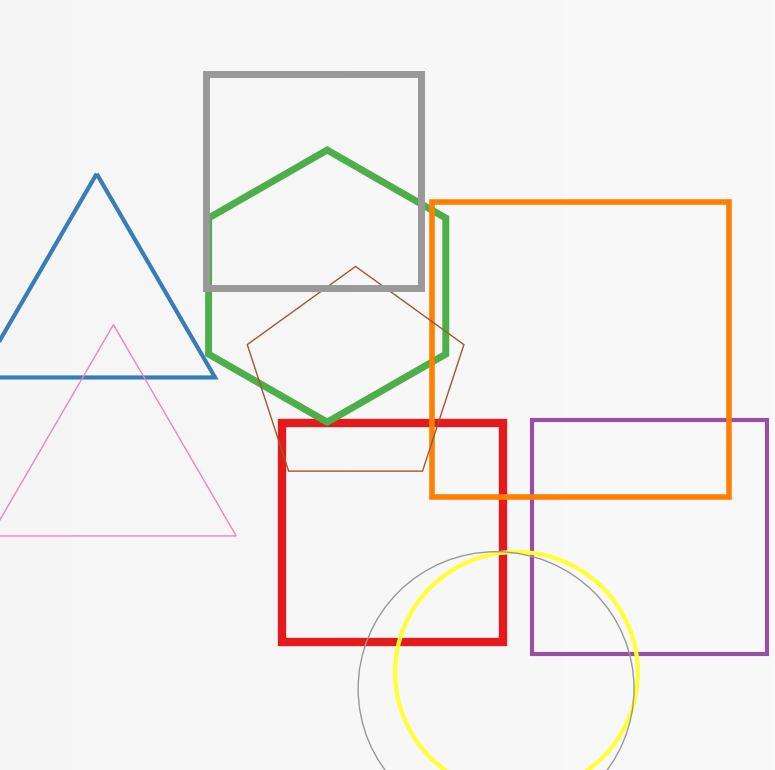[{"shape": "square", "thickness": 3, "radius": 0.71, "center": [0.506, 0.309]}, {"shape": "triangle", "thickness": 1.5, "radius": 0.88, "center": [0.125, 0.598]}, {"shape": "hexagon", "thickness": 2.5, "radius": 0.88, "center": [0.422, 0.628]}, {"shape": "square", "thickness": 1.5, "radius": 0.76, "center": [0.838, 0.303]}, {"shape": "square", "thickness": 2, "radius": 0.96, "center": [0.75, 0.546]}, {"shape": "circle", "thickness": 1.5, "radius": 0.78, "center": [0.666, 0.127]}, {"shape": "pentagon", "thickness": 0.5, "radius": 0.73, "center": [0.459, 0.507]}, {"shape": "triangle", "thickness": 0.5, "radius": 0.91, "center": [0.146, 0.395]}, {"shape": "square", "thickness": 2.5, "radius": 0.69, "center": [0.405, 0.765]}, {"shape": "circle", "thickness": 0.5, "radius": 0.89, "center": [0.64, 0.106]}]